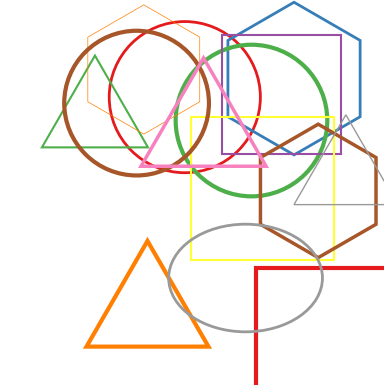[{"shape": "circle", "thickness": 2, "radius": 0.98, "center": [0.48, 0.748]}, {"shape": "square", "thickness": 3, "radius": 0.9, "center": [0.843, 0.126]}, {"shape": "hexagon", "thickness": 2, "radius": 0.99, "center": [0.764, 0.796]}, {"shape": "circle", "thickness": 3, "radius": 0.98, "center": [0.653, 0.687]}, {"shape": "triangle", "thickness": 1.5, "radius": 0.79, "center": [0.247, 0.697]}, {"shape": "square", "thickness": 1.5, "radius": 0.77, "center": [0.73, 0.754]}, {"shape": "hexagon", "thickness": 0.5, "radius": 0.84, "center": [0.373, 0.82]}, {"shape": "triangle", "thickness": 3, "radius": 0.91, "center": [0.383, 0.191]}, {"shape": "square", "thickness": 1.5, "radius": 0.93, "center": [0.682, 0.511]}, {"shape": "hexagon", "thickness": 2.5, "radius": 0.87, "center": [0.827, 0.504]}, {"shape": "circle", "thickness": 3, "radius": 0.94, "center": [0.355, 0.732]}, {"shape": "triangle", "thickness": 2.5, "radius": 0.94, "center": [0.529, 0.662]}, {"shape": "triangle", "thickness": 1, "radius": 0.78, "center": [0.898, 0.546]}, {"shape": "oval", "thickness": 2, "radius": 1.0, "center": [0.638, 0.278]}]